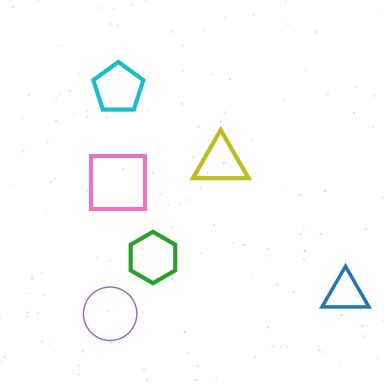[{"shape": "triangle", "thickness": 2.5, "radius": 0.35, "center": [0.897, 0.238]}, {"shape": "hexagon", "thickness": 3, "radius": 0.33, "center": [0.397, 0.331]}, {"shape": "circle", "thickness": 1, "radius": 0.35, "center": [0.286, 0.185]}, {"shape": "square", "thickness": 3, "radius": 0.35, "center": [0.307, 0.526]}, {"shape": "triangle", "thickness": 3, "radius": 0.42, "center": [0.573, 0.579]}, {"shape": "pentagon", "thickness": 3, "radius": 0.34, "center": [0.307, 0.771]}]